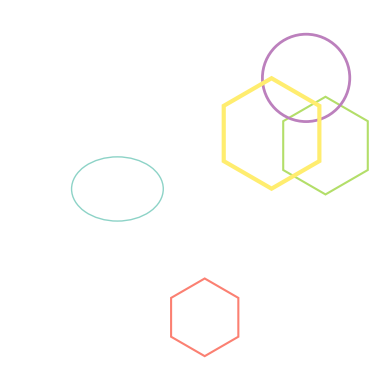[{"shape": "oval", "thickness": 1, "radius": 0.6, "center": [0.305, 0.509]}, {"shape": "hexagon", "thickness": 1.5, "radius": 0.5, "center": [0.532, 0.176]}, {"shape": "hexagon", "thickness": 1.5, "radius": 0.63, "center": [0.845, 0.622]}, {"shape": "circle", "thickness": 2, "radius": 0.57, "center": [0.795, 0.798]}, {"shape": "hexagon", "thickness": 3, "radius": 0.72, "center": [0.705, 0.653]}]